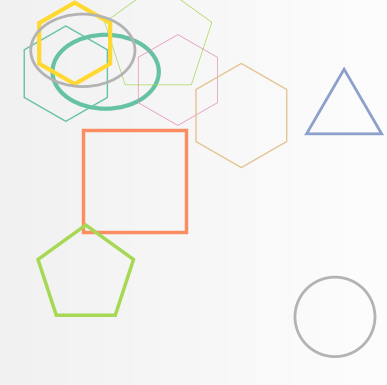[{"shape": "hexagon", "thickness": 1, "radius": 0.62, "center": [0.17, 0.809]}, {"shape": "oval", "thickness": 3, "radius": 0.69, "center": [0.273, 0.814]}, {"shape": "square", "thickness": 2.5, "radius": 0.66, "center": [0.347, 0.529]}, {"shape": "triangle", "thickness": 2, "radius": 0.56, "center": [0.888, 0.708]}, {"shape": "hexagon", "thickness": 0.5, "radius": 0.59, "center": [0.459, 0.792]}, {"shape": "pentagon", "thickness": 0.5, "radius": 0.73, "center": [0.408, 0.897]}, {"shape": "pentagon", "thickness": 2.5, "radius": 0.65, "center": [0.221, 0.286]}, {"shape": "hexagon", "thickness": 3, "radius": 0.53, "center": [0.193, 0.887]}, {"shape": "hexagon", "thickness": 1, "radius": 0.68, "center": [0.623, 0.7]}, {"shape": "circle", "thickness": 2, "radius": 0.52, "center": [0.864, 0.177]}, {"shape": "oval", "thickness": 2, "radius": 0.67, "center": [0.214, 0.869]}]